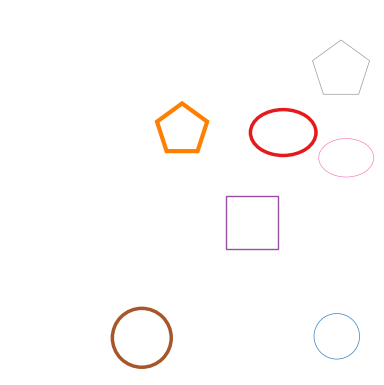[{"shape": "oval", "thickness": 2.5, "radius": 0.43, "center": [0.736, 0.656]}, {"shape": "circle", "thickness": 0.5, "radius": 0.3, "center": [0.875, 0.126]}, {"shape": "square", "thickness": 1, "radius": 0.34, "center": [0.654, 0.422]}, {"shape": "pentagon", "thickness": 3, "radius": 0.34, "center": [0.473, 0.663]}, {"shape": "circle", "thickness": 2.5, "radius": 0.38, "center": [0.368, 0.123]}, {"shape": "oval", "thickness": 0.5, "radius": 0.36, "center": [0.899, 0.59]}, {"shape": "pentagon", "thickness": 0.5, "radius": 0.39, "center": [0.886, 0.818]}]